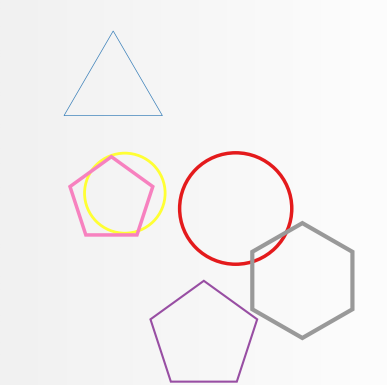[{"shape": "circle", "thickness": 2.5, "radius": 0.72, "center": [0.608, 0.458]}, {"shape": "triangle", "thickness": 0.5, "radius": 0.73, "center": [0.292, 0.773]}, {"shape": "pentagon", "thickness": 1.5, "radius": 0.72, "center": [0.526, 0.126]}, {"shape": "circle", "thickness": 2, "radius": 0.52, "center": [0.322, 0.498]}, {"shape": "pentagon", "thickness": 2.5, "radius": 0.56, "center": [0.287, 0.481]}, {"shape": "hexagon", "thickness": 3, "radius": 0.75, "center": [0.78, 0.271]}]